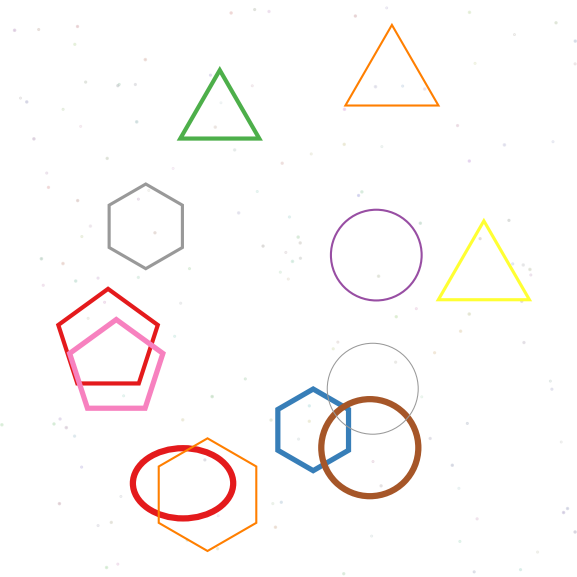[{"shape": "pentagon", "thickness": 2, "radius": 0.45, "center": [0.187, 0.408]}, {"shape": "oval", "thickness": 3, "radius": 0.43, "center": [0.317, 0.162]}, {"shape": "hexagon", "thickness": 2.5, "radius": 0.35, "center": [0.542, 0.255]}, {"shape": "triangle", "thickness": 2, "radius": 0.39, "center": [0.381, 0.799]}, {"shape": "circle", "thickness": 1, "radius": 0.39, "center": [0.652, 0.557]}, {"shape": "hexagon", "thickness": 1, "radius": 0.49, "center": [0.359, 0.143]}, {"shape": "triangle", "thickness": 1, "radius": 0.47, "center": [0.679, 0.863]}, {"shape": "triangle", "thickness": 1.5, "radius": 0.46, "center": [0.838, 0.526]}, {"shape": "circle", "thickness": 3, "radius": 0.42, "center": [0.64, 0.224]}, {"shape": "pentagon", "thickness": 2.5, "radius": 0.42, "center": [0.201, 0.361]}, {"shape": "hexagon", "thickness": 1.5, "radius": 0.37, "center": [0.252, 0.607]}, {"shape": "circle", "thickness": 0.5, "radius": 0.39, "center": [0.645, 0.326]}]